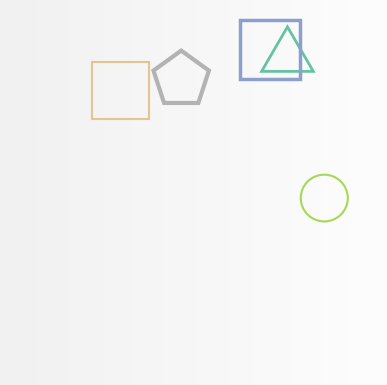[{"shape": "triangle", "thickness": 2, "radius": 0.39, "center": [0.742, 0.853]}, {"shape": "square", "thickness": 2.5, "radius": 0.38, "center": [0.697, 0.873]}, {"shape": "circle", "thickness": 1.5, "radius": 0.3, "center": [0.837, 0.486]}, {"shape": "square", "thickness": 1.5, "radius": 0.37, "center": [0.311, 0.764]}, {"shape": "pentagon", "thickness": 3, "radius": 0.38, "center": [0.468, 0.793]}]